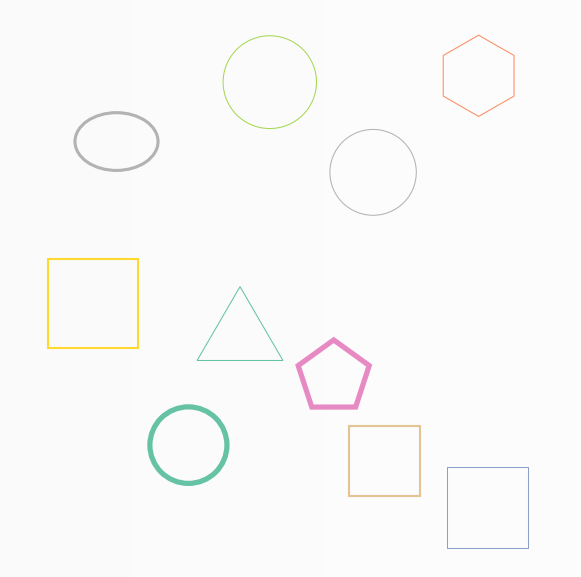[{"shape": "triangle", "thickness": 0.5, "radius": 0.43, "center": [0.413, 0.418]}, {"shape": "circle", "thickness": 2.5, "radius": 0.33, "center": [0.324, 0.228]}, {"shape": "hexagon", "thickness": 0.5, "radius": 0.35, "center": [0.823, 0.868]}, {"shape": "square", "thickness": 0.5, "radius": 0.35, "center": [0.839, 0.12]}, {"shape": "pentagon", "thickness": 2.5, "radius": 0.32, "center": [0.574, 0.346]}, {"shape": "circle", "thickness": 0.5, "radius": 0.4, "center": [0.464, 0.857]}, {"shape": "square", "thickness": 1, "radius": 0.39, "center": [0.16, 0.474]}, {"shape": "square", "thickness": 1, "radius": 0.3, "center": [0.661, 0.201]}, {"shape": "oval", "thickness": 1.5, "radius": 0.36, "center": [0.2, 0.754]}, {"shape": "circle", "thickness": 0.5, "radius": 0.37, "center": [0.642, 0.701]}]